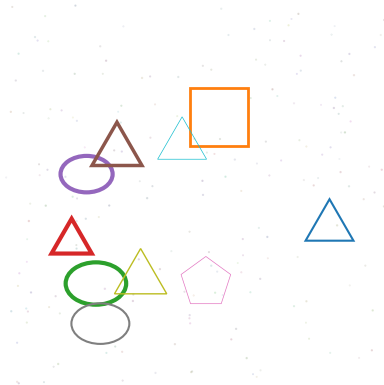[{"shape": "triangle", "thickness": 1.5, "radius": 0.36, "center": [0.856, 0.411]}, {"shape": "square", "thickness": 2, "radius": 0.38, "center": [0.568, 0.697]}, {"shape": "oval", "thickness": 3, "radius": 0.39, "center": [0.249, 0.264]}, {"shape": "triangle", "thickness": 3, "radius": 0.3, "center": [0.186, 0.372]}, {"shape": "oval", "thickness": 3, "radius": 0.34, "center": [0.225, 0.548]}, {"shape": "triangle", "thickness": 2.5, "radius": 0.37, "center": [0.304, 0.608]}, {"shape": "pentagon", "thickness": 0.5, "radius": 0.34, "center": [0.535, 0.266]}, {"shape": "oval", "thickness": 1.5, "radius": 0.38, "center": [0.261, 0.159]}, {"shape": "triangle", "thickness": 1, "radius": 0.39, "center": [0.365, 0.276]}, {"shape": "triangle", "thickness": 0.5, "radius": 0.37, "center": [0.473, 0.623]}]